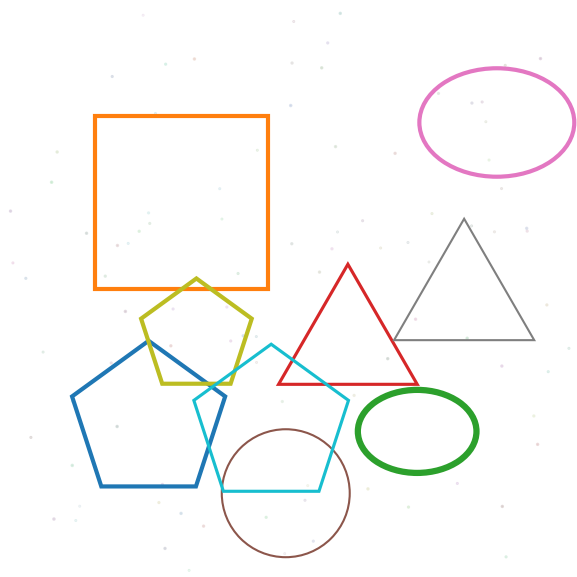[{"shape": "pentagon", "thickness": 2, "radius": 0.7, "center": [0.257, 0.27]}, {"shape": "square", "thickness": 2, "radius": 0.75, "center": [0.315, 0.648]}, {"shape": "oval", "thickness": 3, "radius": 0.51, "center": [0.722, 0.252]}, {"shape": "triangle", "thickness": 1.5, "radius": 0.69, "center": [0.602, 0.403]}, {"shape": "circle", "thickness": 1, "radius": 0.55, "center": [0.495, 0.145]}, {"shape": "oval", "thickness": 2, "radius": 0.67, "center": [0.86, 0.787]}, {"shape": "triangle", "thickness": 1, "radius": 0.7, "center": [0.804, 0.48]}, {"shape": "pentagon", "thickness": 2, "radius": 0.5, "center": [0.34, 0.416]}, {"shape": "pentagon", "thickness": 1.5, "radius": 0.7, "center": [0.47, 0.262]}]